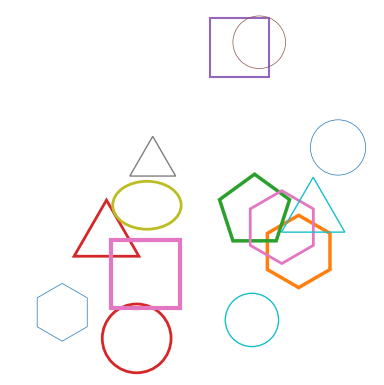[{"shape": "hexagon", "thickness": 0.5, "radius": 0.38, "center": [0.162, 0.189]}, {"shape": "circle", "thickness": 0.5, "radius": 0.36, "center": [0.878, 0.617]}, {"shape": "hexagon", "thickness": 2.5, "radius": 0.47, "center": [0.776, 0.347]}, {"shape": "pentagon", "thickness": 2.5, "radius": 0.48, "center": [0.661, 0.452]}, {"shape": "circle", "thickness": 2, "radius": 0.45, "center": [0.355, 0.121]}, {"shape": "triangle", "thickness": 2, "radius": 0.49, "center": [0.277, 0.383]}, {"shape": "square", "thickness": 1.5, "radius": 0.38, "center": [0.621, 0.876]}, {"shape": "circle", "thickness": 0.5, "radius": 0.34, "center": [0.673, 0.89]}, {"shape": "square", "thickness": 3, "radius": 0.44, "center": [0.378, 0.289]}, {"shape": "hexagon", "thickness": 2, "radius": 0.47, "center": [0.732, 0.41]}, {"shape": "triangle", "thickness": 1, "radius": 0.34, "center": [0.397, 0.577]}, {"shape": "oval", "thickness": 2, "radius": 0.44, "center": [0.382, 0.467]}, {"shape": "triangle", "thickness": 1, "radius": 0.47, "center": [0.813, 0.445]}, {"shape": "circle", "thickness": 1, "radius": 0.35, "center": [0.654, 0.169]}]